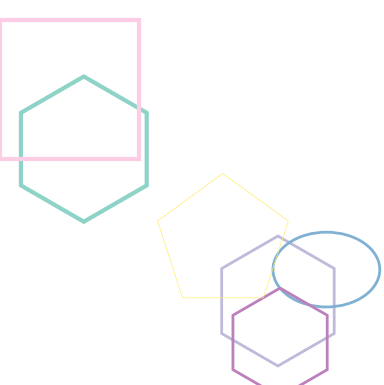[{"shape": "hexagon", "thickness": 3, "radius": 0.94, "center": [0.218, 0.613]}, {"shape": "hexagon", "thickness": 2, "radius": 0.84, "center": [0.722, 0.218]}, {"shape": "oval", "thickness": 2, "radius": 0.69, "center": [0.848, 0.3]}, {"shape": "square", "thickness": 3, "radius": 0.9, "center": [0.18, 0.768]}, {"shape": "hexagon", "thickness": 2, "radius": 0.71, "center": [0.727, 0.11]}, {"shape": "pentagon", "thickness": 0.5, "radius": 0.89, "center": [0.579, 0.371]}]